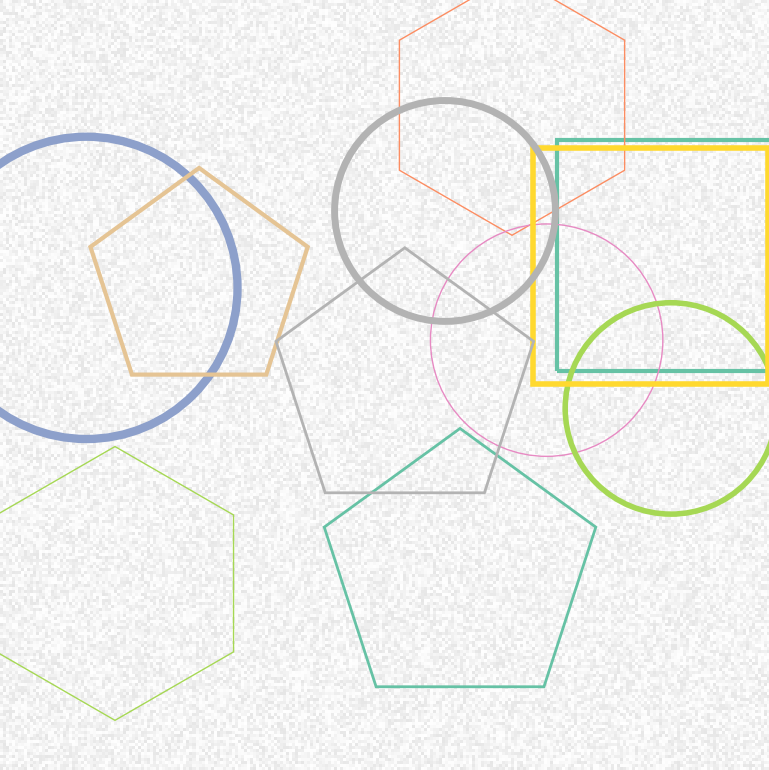[{"shape": "pentagon", "thickness": 1, "radius": 0.93, "center": [0.597, 0.258]}, {"shape": "square", "thickness": 1.5, "radius": 0.75, "center": [0.873, 0.669]}, {"shape": "hexagon", "thickness": 0.5, "radius": 0.84, "center": [0.665, 0.863]}, {"shape": "circle", "thickness": 3, "radius": 0.98, "center": [0.112, 0.626]}, {"shape": "circle", "thickness": 0.5, "radius": 0.75, "center": [0.71, 0.558]}, {"shape": "circle", "thickness": 2, "radius": 0.69, "center": [0.871, 0.47]}, {"shape": "hexagon", "thickness": 0.5, "radius": 0.89, "center": [0.149, 0.242]}, {"shape": "square", "thickness": 2, "radius": 0.77, "center": [0.845, 0.654]}, {"shape": "pentagon", "thickness": 1.5, "radius": 0.74, "center": [0.259, 0.634]}, {"shape": "pentagon", "thickness": 1, "radius": 0.88, "center": [0.526, 0.502]}, {"shape": "circle", "thickness": 2.5, "radius": 0.72, "center": [0.578, 0.726]}]